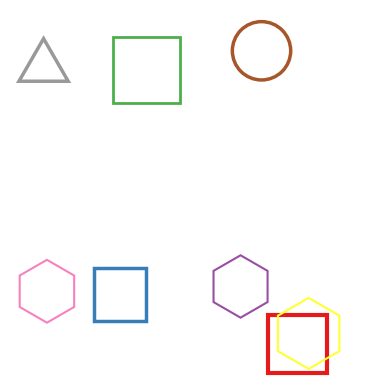[{"shape": "square", "thickness": 3, "radius": 0.38, "center": [0.773, 0.107]}, {"shape": "square", "thickness": 2.5, "radius": 0.34, "center": [0.312, 0.235]}, {"shape": "square", "thickness": 2, "radius": 0.43, "center": [0.38, 0.818]}, {"shape": "hexagon", "thickness": 1.5, "radius": 0.41, "center": [0.625, 0.256]}, {"shape": "hexagon", "thickness": 1.5, "radius": 0.46, "center": [0.802, 0.134]}, {"shape": "circle", "thickness": 2.5, "radius": 0.38, "center": [0.679, 0.868]}, {"shape": "hexagon", "thickness": 1.5, "radius": 0.41, "center": [0.122, 0.244]}, {"shape": "triangle", "thickness": 2.5, "radius": 0.37, "center": [0.113, 0.826]}]